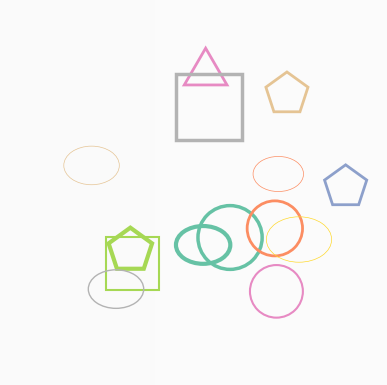[{"shape": "circle", "thickness": 2.5, "radius": 0.41, "center": [0.594, 0.383]}, {"shape": "oval", "thickness": 3, "radius": 0.35, "center": [0.524, 0.364]}, {"shape": "oval", "thickness": 0.5, "radius": 0.33, "center": [0.718, 0.548]}, {"shape": "circle", "thickness": 2, "radius": 0.36, "center": [0.709, 0.407]}, {"shape": "pentagon", "thickness": 2, "radius": 0.29, "center": [0.892, 0.515]}, {"shape": "triangle", "thickness": 2, "radius": 0.32, "center": [0.531, 0.811]}, {"shape": "circle", "thickness": 1.5, "radius": 0.34, "center": [0.713, 0.243]}, {"shape": "pentagon", "thickness": 3, "radius": 0.29, "center": [0.336, 0.35]}, {"shape": "square", "thickness": 1.5, "radius": 0.34, "center": [0.342, 0.315]}, {"shape": "oval", "thickness": 0.5, "radius": 0.42, "center": [0.772, 0.378]}, {"shape": "pentagon", "thickness": 2, "radius": 0.29, "center": [0.74, 0.756]}, {"shape": "oval", "thickness": 0.5, "radius": 0.36, "center": [0.236, 0.57]}, {"shape": "square", "thickness": 2.5, "radius": 0.42, "center": [0.539, 0.722]}, {"shape": "oval", "thickness": 1, "radius": 0.36, "center": [0.299, 0.249]}]